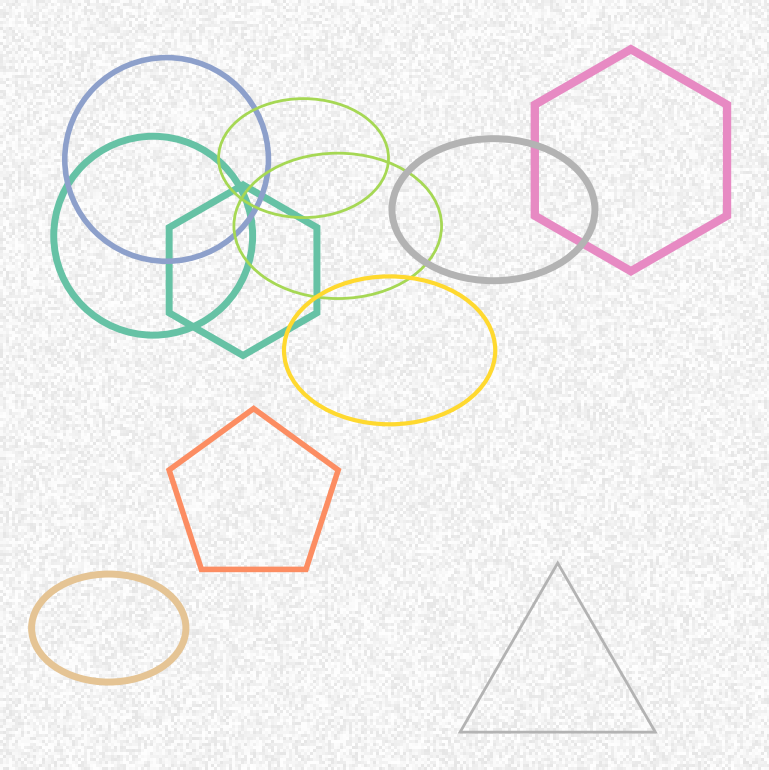[{"shape": "circle", "thickness": 2.5, "radius": 0.65, "center": [0.199, 0.694]}, {"shape": "hexagon", "thickness": 2.5, "radius": 0.55, "center": [0.316, 0.649]}, {"shape": "pentagon", "thickness": 2, "radius": 0.58, "center": [0.329, 0.354]}, {"shape": "circle", "thickness": 2, "radius": 0.66, "center": [0.216, 0.793]}, {"shape": "hexagon", "thickness": 3, "radius": 0.72, "center": [0.819, 0.792]}, {"shape": "oval", "thickness": 1, "radius": 0.55, "center": [0.394, 0.795]}, {"shape": "oval", "thickness": 1, "radius": 0.67, "center": [0.439, 0.707]}, {"shape": "oval", "thickness": 1.5, "radius": 0.69, "center": [0.506, 0.545]}, {"shape": "oval", "thickness": 2.5, "radius": 0.5, "center": [0.141, 0.184]}, {"shape": "oval", "thickness": 2.5, "radius": 0.66, "center": [0.641, 0.728]}, {"shape": "triangle", "thickness": 1, "radius": 0.73, "center": [0.724, 0.122]}]